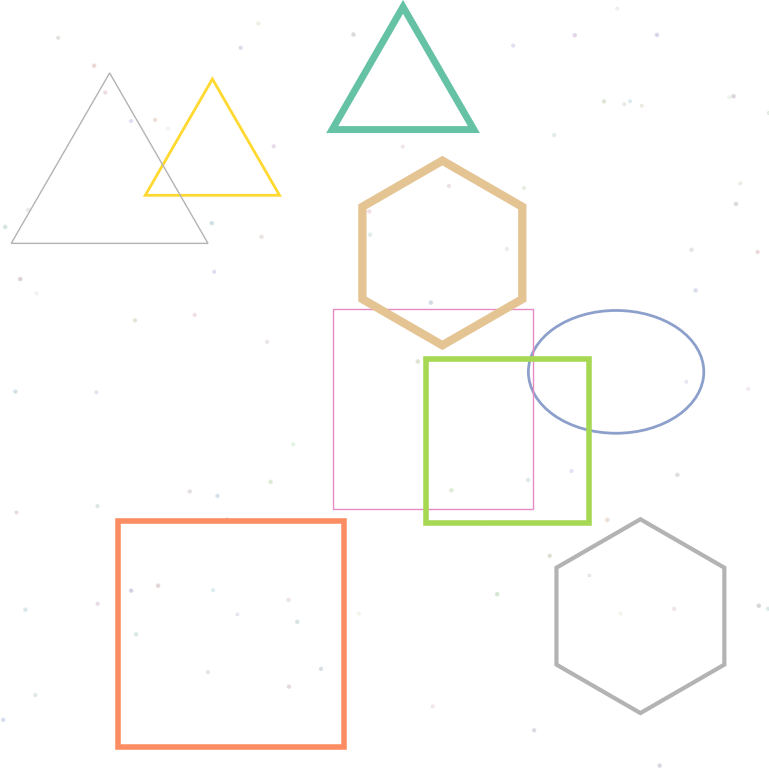[{"shape": "triangle", "thickness": 2.5, "radius": 0.53, "center": [0.523, 0.885]}, {"shape": "square", "thickness": 2, "radius": 0.73, "center": [0.3, 0.177]}, {"shape": "oval", "thickness": 1, "radius": 0.57, "center": [0.8, 0.517]}, {"shape": "square", "thickness": 0.5, "radius": 0.65, "center": [0.562, 0.469]}, {"shape": "square", "thickness": 2, "radius": 0.53, "center": [0.659, 0.427]}, {"shape": "triangle", "thickness": 1, "radius": 0.5, "center": [0.276, 0.797]}, {"shape": "hexagon", "thickness": 3, "radius": 0.6, "center": [0.574, 0.671]}, {"shape": "triangle", "thickness": 0.5, "radius": 0.74, "center": [0.142, 0.758]}, {"shape": "hexagon", "thickness": 1.5, "radius": 0.63, "center": [0.832, 0.2]}]